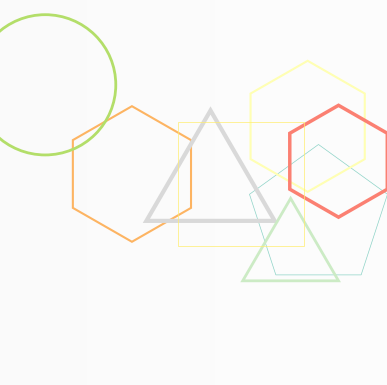[{"shape": "pentagon", "thickness": 0.5, "radius": 0.94, "center": [0.822, 0.437]}, {"shape": "hexagon", "thickness": 1.5, "radius": 0.85, "center": [0.794, 0.672]}, {"shape": "hexagon", "thickness": 2.5, "radius": 0.73, "center": [0.874, 0.581]}, {"shape": "hexagon", "thickness": 1.5, "radius": 0.88, "center": [0.34, 0.548]}, {"shape": "circle", "thickness": 2, "radius": 0.91, "center": [0.117, 0.78]}, {"shape": "triangle", "thickness": 3, "radius": 0.96, "center": [0.543, 0.522]}, {"shape": "triangle", "thickness": 2, "radius": 0.71, "center": [0.75, 0.342]}, {"shape": "square", "thickness": 0.5, "radius": 0.81, "center": [0.622, 0.522]}]